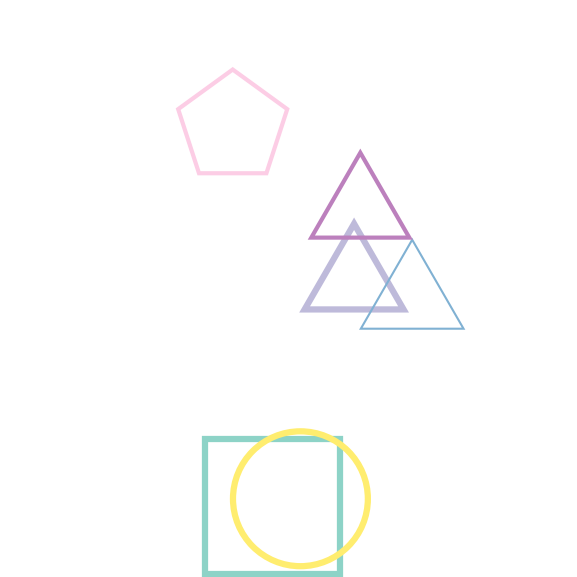[{"shape": "square", "thickness": 3, "radius": 0.59, "center": [0.471, 0.122]}, {"shape": "triangle", "thickness": 3, "radius": 0.49, "center": [0.613, 0.513]}, {"shape": "triangle", "thickness": 1, "radius": 0.51, "center": [0.714, 0.481]}, {"shape": "pentagon", "thickness": 2, "radius": 0.5, "center": [0.403, 0.779]}, {"shape": "triangle", "thickness": 2, "radius": 0.49, "center": [0.624, 0.637]}, {"shape": "circle", "thickness": 3, "radius": 0.58, "center": [0.52, 0.135]}]